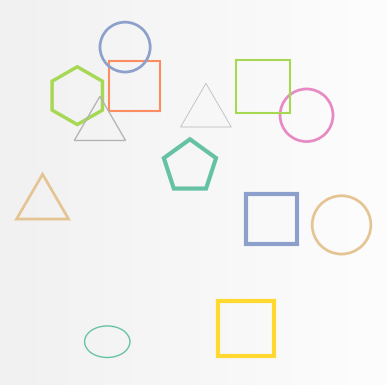[{"shape": "oval", "thickness": 1, "radius": 0.29, "center": [0.277, 0.112]}, {"shape": "pentagon", "thickness": 3, "radius": 0.35, "center": [0.49, 0.568]}, {"shape": "square", "thickness": 1.5, "radius": 0.33, "center": [0.347, 0.777]}, {"shape": "circle", "thickness": 2, "radius": 0.32, "center": [0.323, 0.878]}, {"shape": "square", "thickness": 3, "radius": 0.33, "center": [0.7, 0.431]}, {"shape": "circle", "thickness": 2, "radius": 0.34, "center": [0.791, 0.701]}, {"shape": "square", "thickness": 1.5, "radius": 0.34, "center": [0.679, 0.775]}, {"shape": "hexagon", "thickness": 2.5, "radius": 0.38, "center": [0.199, 0.752]}, {"shape": "square", "thickness": 3, "radius": 0.36, "center": [0.634, 0.147]}, {"shape": "circle", "thickness": 2, "radius": 0.38, "center": [0.881, 0.416]}, {"shape": "triangle", "thickness": 2, "radius": 0.39, "center": [0.11, 0.47]}, {"shape": "triangle", "thickness": 0.5, "radius": 0.38, "center": [0.531, 0.708]}, {"shape": "triangle", "thickness": 1, "radius": 0.38, "center": [0.258, 0.673]}]